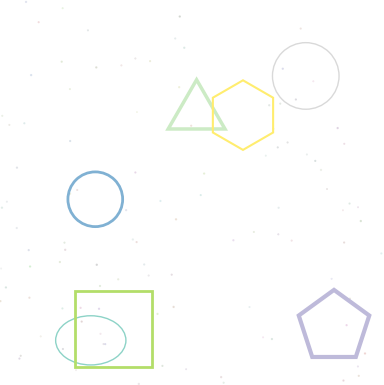[{"shape": "oval", "thickness": 1, "radius": 0.46, "center": [0.236, 0.116]}, {"shape": "pentagon", "thickness": 3, "radius": 0.48, "center": [0.868, 0.151]}, {"shape": "circle", "thickness": 2, "radius": 0.36, "center": [0.247, 0.482]}, {"shape": "square", "thickness": 2, "radius": 0.5, "center": [0.294, 0.145]}, {"shape": "circle", "thickness": 1, "radius": 0.43, "center": [0.794, 0.803]}, {"shape": "triangle", "thickness": 2.5, "radius": 0.43, "center": [0.511, 0.708]}, {"shape": "hexagon", "thickness": 1.5, "radius": 0.45, "center": [0.631, 0.701]}]